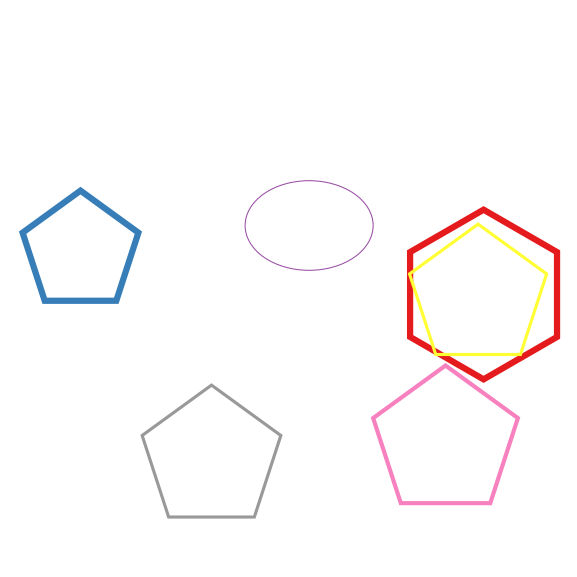[{"shape": "hexagon", "thickness": 3, "radius": 0.73, "center": [0.837, 0.489]}, {"shape": "pentagon", "thickness": 3, "radius": 0.53, "center": [0.139, 0.564]}, {"shape": "oval", "thickness": 0.5, "radius": 0.55, "center": [0.535, 0.609]}, {"shape": "pentagon", "thickness": 1.5, "radius": 0.62, "center": [0.828, 0.486]}, {"shape": "pentagon", "thickness": 2, "radius": 0.66, "center": [0.771, 0.234]}, {"shape": "pentagon", "thickness": 1.5, "radius": 0.63, "center": [0.366, 0.206]}]